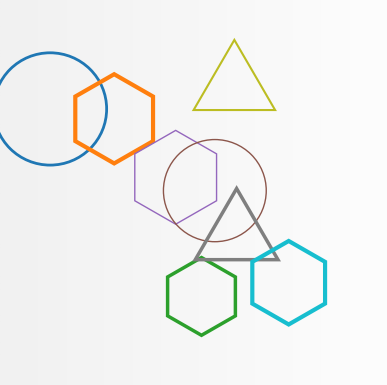[{"shape": "circle", "thickness": 2, "radius": 0.73, "center": [0.129, 0.717]}, {"shape": "hexagon", "thickness": 3, "radius": 0.58, "center": [0.295, 0.691]}, {"shape": "hexagon", "thickness": 2.5, "radius": 0.5, "center": [0.52, 0.23]}, {"shape": "hexagon", "thickness": 1, "radius": 0.61, "center": [0.453, 0.539]}, {"shape": "circle", "thickness": 1, "radius": 0.66, "center": [0.554, 0.505]}, {"shape": "triangle", "thickness": 2.5, "radius": 0.62, "center": [0.611, 0.387]}, {"shape": "triangle", "thickness": 1.5, "radius": 0.61, "center": [0.605, 0.775]}, {"shape": "hexagon", "thickness": 3, "radius": 0.54, "center": [0.745, 0.266]}]